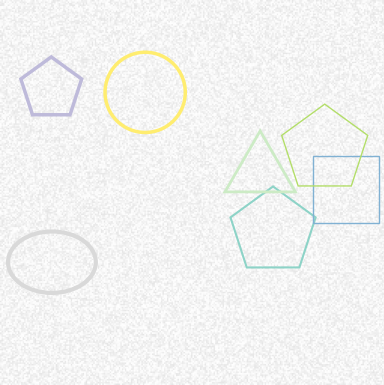[{"shape": "pentagon", "thickness": 1.5, "radius": 0.58, "center": [0.709, 0.399]}, {"shape": "pentagon", "thickness": 2.5, "radius": 0.42, "center": [0.133, 0.769]}, {"shape": "square", "thickness": 1, "radius": 0.43, "center": [0.899, 0.508]}, {"shape": "pentagon", "thickness": 1, "radius": 0.59, "center": [0.843, 0.612]}, {"shape": "oval", "thickness": 3, "radius": 0.57, "center": [0.135, 0.319]}, {"shape": "triangle", "thickness": 2, "radius": 0.53, "center": [0.676, 0.554]}, {"shape": "circle", "thickness": 2.5, "radius": 0.52, "center": [0.377, 0.76]}]